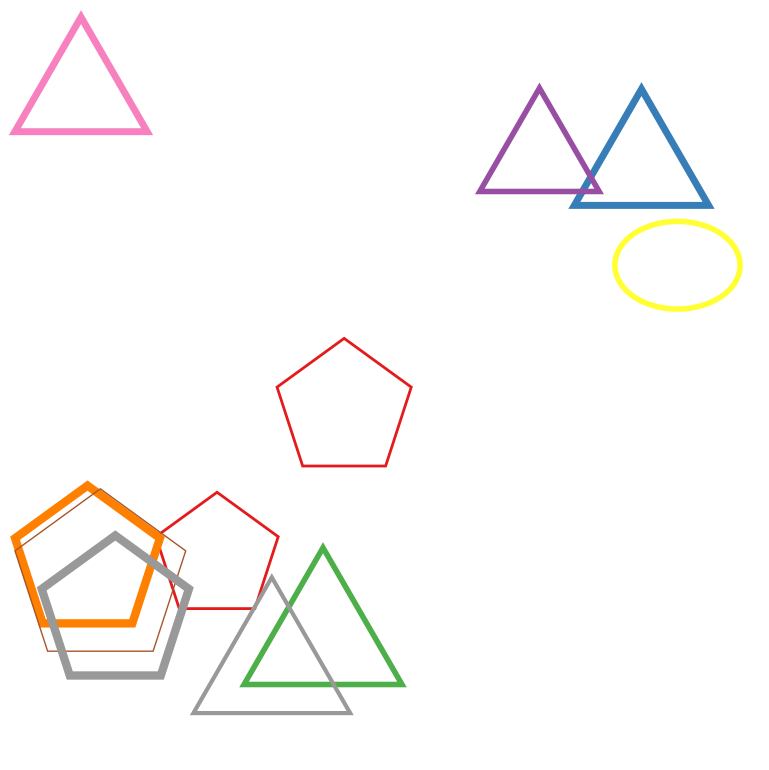[{"shape": "pentagon", "thickness": 1, "radius": 0.42, "center": [0.282, 0.277]}, {"shape": "pentagon", "thickness": 1, "radius": 0.46, "center": [0.447, 0.469]}, {"shape": "triangle", "thickness": 2.5, "radius": 0.5, "center": [0.833, 0.784]}, {"shape": "triangle", "thickness": 2, "radius": 0.59, "center": [0.42, 0.17]}, {"shape": "triangle", "thickness": 2, "radius": 0.45, "center": [0.701, 0.796]}, {"shape": "pentagon", "thickness": 3, "radius": 0.49, "center": [0.114, 0.27]}, {"shape": "oval", "thickness": 2, "radius": 0.41, "center": [0.88, 0.656]}, {"shape": "pentagon", "thickness": 0.5, "radius": 0.58, "center": [0.13, 0.249]}, {"shape": "triangle", "thickness": 2.5, "radius": 0.5, "center": [0.105, 0.879]}, {"shape": "triangle", "thickness": 1.5, "radius": 0.59, "center": [0.353, 0.133]}, {"shape": "pentagon", "thickness": 3, "radius": 0.5, "center": [0.15, 0.204]}]